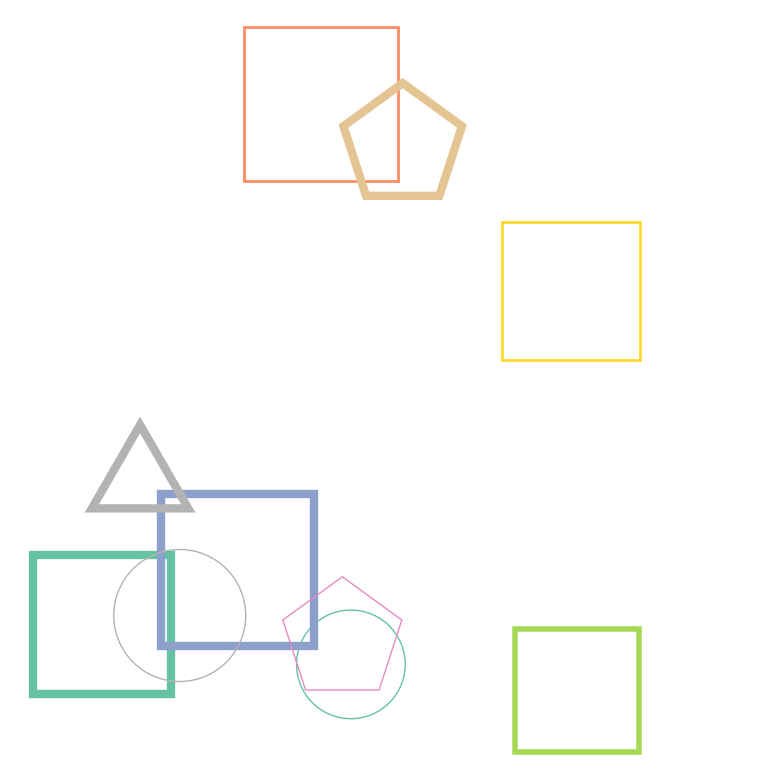[{"shape": "square", "thickness": 3, "radius": 0.45, "center": [0.133, 0.189]}, {"shape": "circle", "thickness": 0.5, "radius": 0.35, "center": [0.456, 0.137]}, {"shape": "square", "thickness": 1, "radius": 0.5, "center": [0.416, 0.865]}, {"shape": "square", "thickness": 3, "radius": 0.49, "center": [0.308, 0.26]}, {"shape": "pentagon", "thickness": 0.5, "radius": 0.41, "center": [0.445, 0.17]}, {"shape": "square", "thickness": 2, "radius": 0.4, "center": [0.749, 0.103]}, {"shape": "square", "thickness": 1, "radius": 0.45, "center": [0.741, 0.622]}, {"shape": "pentagon", "thickness": 3, "radius": 0.4, "center": [0.523, 0.811]}, {"shape": "circle", "thickness": 0.5, "radius": 0.43, "center": [0.233, 0.201]}, {"shape": "triangle", "thickness": 3, "radius": 0.36, "center": [0.182, 0.376]}]